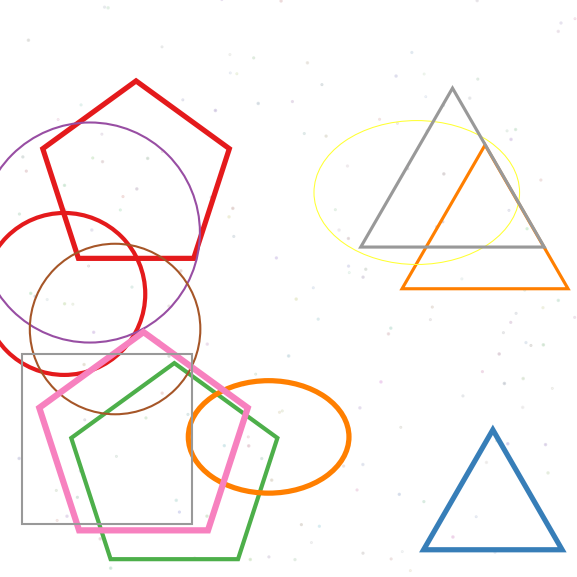[{"shape": "pentagon", "thickness": 2.5, "radius": 0.85, "center": [0.236, 0.689]}, {"shape": "circle", "thickness": 2, "radius": 0.7, "center": [0.111, 0.49]}, {"shape": "triangle", "thickness": 2.5, "radius": 0.69, "center": [0.853, 0.116]}, {"shape": "pentagon", "thickness": 2, "radius": 0.94, "center": [0.302, 0.183]}, {"shape": "circle", "thickness": 1, "radius": 0.95, "center": [0.156, 0.597]}, {"shape": "oval", "thickness": 2.5, "radius": 0.7, "center": [0.465, 0.243]}, {"shape": "triangle", "thickness": 1.5, "radius": 0.83, "center": [0.84, 0.582]}, {"shape": "oval", "thickness": 0.5, "radius": 0.89, "center": [0.722, 0.666]}, {"shape": "circle", "thickness": 1, "radius": 0.74, "center": [0.199, 0.429]}, {"shape": "pentagon", "thickness": 3, "radius": 0.95, "center": [0.249, 0.234]}, {"shape": "triangle", "thickness": 1.5, "radius": 0.92, "center": [0.784, 0.663]}, {"shape": "square", "thickness": 1, "radius": 0.74, "center": [0.185, 0.239]}]